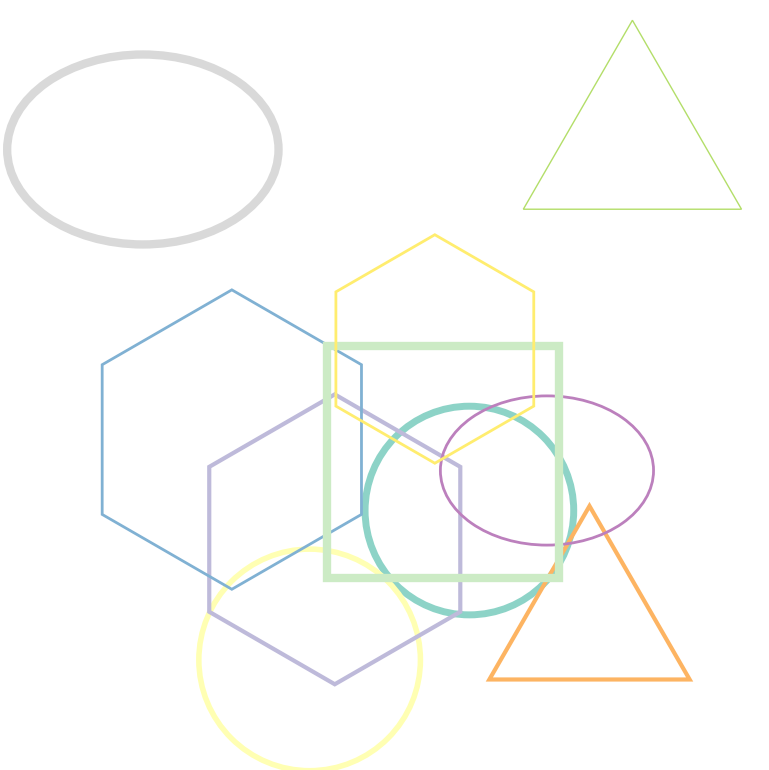[{"shape": "circle", "thickness": 2.5, "radius": 0.68, "center": [0.61, 0.337]}, {"shape": "circle", "thickness": 2, "radius": 0.72, "center": [0.402, 0.143]}, {"shape": "hexagon", "thickness": 1.5, "radius": 0.94, "center": [0.435, 0.3]}, {"shape": "hexagon", "thickness": 1, "radius": 0.97, "center": [0.301, 0.429]}, {"shape": "triangle", "thickness": 1.5, "radius": 0.75, "center": [0.766, 0.193]}, {"shape": "triangle", "thickness": 0.5, "radius": 0.82, "center": [0.821, 0.81]}, {"shape": "oval", "thickness": 3, "radius": 0.88, "center": [0.186, 0.806]}, {"shape": "oval", "thickness": 1, "radius": 0.69, "center": [0.71, 0.389]}, {"shape": "square", "thickness": 3, "radius": 0.75, "center": [0.576, 0.4]}, {"shape": "hexagon", "thickness": 1, "radius": 0.74, "center": [0.565, 0.547]}]